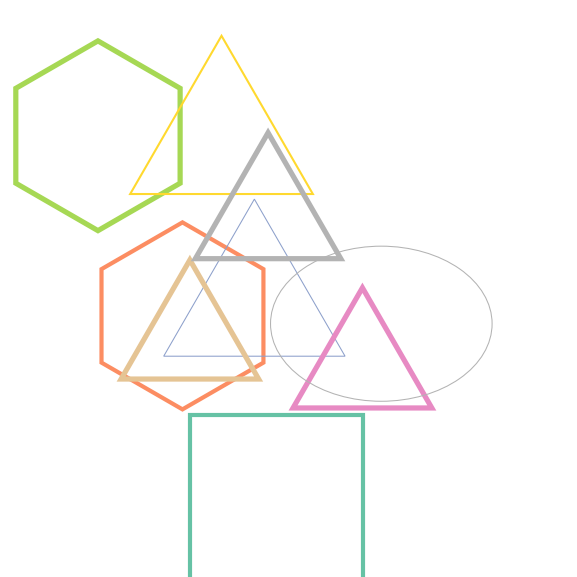[{"shape": "square", "thickness": 2, "radius": 0.75, "center": [0.479, 0.13]}, {"shape": "hexagon", "thickness": 2, "radius": 0.81, "center": [0.316, 0.452]}, {"shape": "triangle", "thickness": 0.5, "radius": 0.91, "center": [0.44, 0.473]}, {"shape": "triangle", "thickness": 2.5, "radius": 0.69, "center": [0.628, 0.362]}, {"shape": "hexagon", "thickness": 2.5, "radius": 0.82, "center": [0.17, 0.764]}, {"shape": "triangle", "thickness": 1, "radius": 0.91, "center": [0.384, 0.754]}, {"shape": "triangle", "thickness": 2.5, "radius": 0.69, "center": [0.329, 0.412]}, {"shape": "oval", "thickness": 0.5, "radius": 0.96, "center": [0.66, 0.439]}, {"shape": "triangle", "thickness": 2.5, "radius": 0.73, "center": [0.464, 0.624]}]